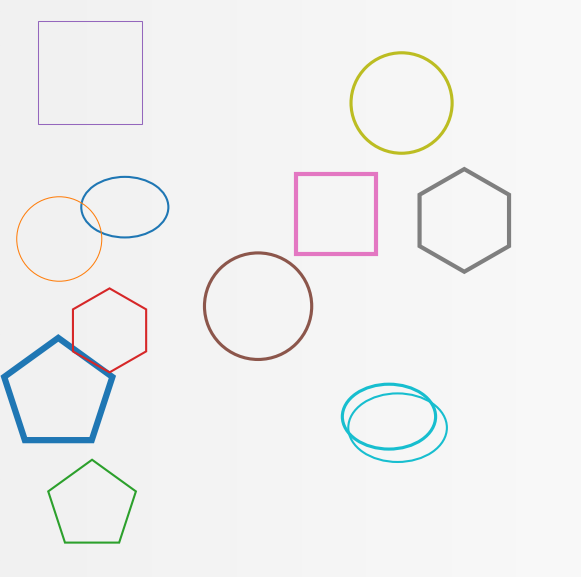[{"shape": "oval", "thickness": 1, "radius": 0.37, "center": [0.215, 0.64]}, {"shape": "pentagon", "thickness": 3, "radius": 0.49, "center": [0.1, 0.316]}, {"shape": "circle", "thickness": 0.5, "radius": 0.37, "center": [0.102, 0.585]}, {"shape": "pentagon", "thickness": 1, "radius": 0.4, "center": [0.158, 0.124]}, {"shape": "hexagon", "thickness": 1, "radius": 0.36, "center": [0.188, 0.427]}, {"shape": "square", "thickness": 0.5, "radius": 0.45, "center": [0.156, 0.873]}, {"shape": "circle", "thickness": 1.5, "radius": 0.46, "center": [0.444, 0.469]}, {"shape": "square", "thickness": 2, "radius": 0.35, "center": [0.578, 0.629]}, {"shape": "hexagon", "thickness": 2, "radius": 0.44, "center": [0.799, 0.617]}, {"shape": "circle", "thickness": 1.5, "radius": 0.43, "center": [0.691, 0.821]}, {"shape": "oval", "thickness": 1, "radius": 0.42, "center": [0.684, 0.259]}, {"shape": "oval", "thickness": 1.5, "radius": 0.4, "center": [0.669, 0.278]}]